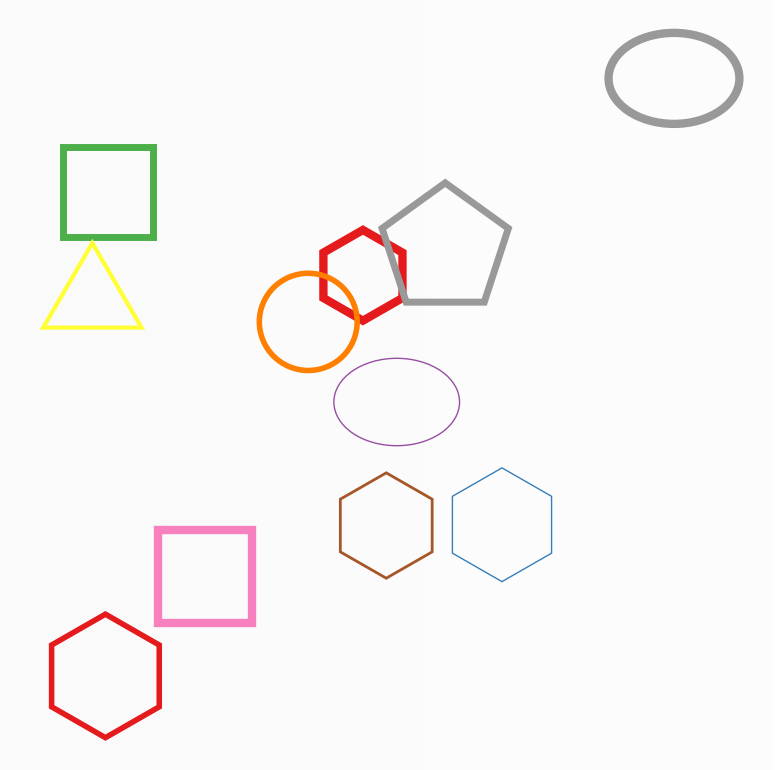[{"shape": "hexagon", "thickness": 2, "radius": 0.4, "center": [0.136, 0.122]}, {"shape": "hexagon", "thickness": 3, "radius": 0.29, "center": [0.468, 0.642]}, {"shape": "hexagon", "thickness": 0.5, "radius": 0.37, "center": [0.648, 0.319]}, {"shape": "square", "thickness": 2.5, "radius": 0.29, "center": [0.14, 0.751]}, {"shape": "oval", "thickness": 0.5, "radius": 0.41, "center": [0.512, 0.478]}, {"shape": "circle", "thickness": 2, "radius": 0.32, "center": [0.398, 0.582]}, {"shape": "triangle", "thickness": 1.5, "radius": 0.37, "center": [0.119, 0.611]}, {"shape": "hexagon", "thickness": 1, "radius": 0.34, "center": [0.498, 0.317]}, {"shape": "square", "thickness": 3, "radius": 0.3, "center": [0.265, 0.251]}, {"shape": "pentagon", "thickness": 2.5, "radius": 0.43, "center": [0.574, 0.677]}, {"shape": "oval", "thickness": 3, "radius": 0.42, "center": [0.87, 0.898]}]